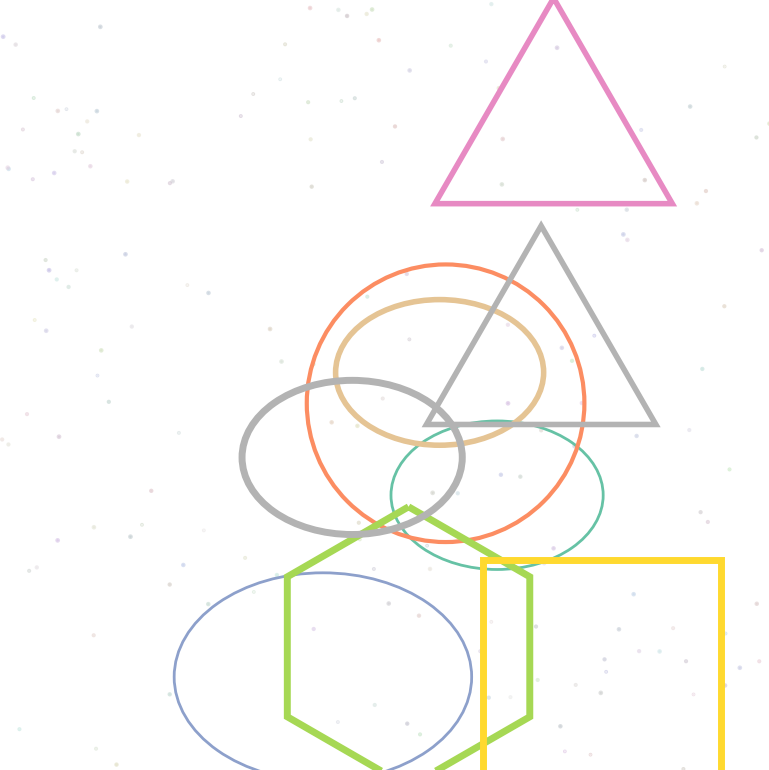[{"shape": "oval", "thickness": 1, "radius": 0.69, "center": [0.646, 0.357]}, {"shape": "circle", "thickness": 1.5, "radius": 0.9, "center": [0.579, 0.476]}, {"shape": "oval", "thickness": 1, "radius": 0.97, "center": [0.419, 0.121]}, {"shape": "triangle", "thickness": 2, "radius": 0.89, "center": [0.719, 0.824]}, {"shape": "hexagon", "thickness": 2.5, "radius": 0.91, "center": [0.531, 0.16]}, {"shape": "square", "thickness": 2.5, "radius": 0.77, "center": [0.782, 0.119]}, {"shape": "oval", "thickness": 2, "radius": 0.68, "center": [0.571, 0.516]}, {"shape": "oval", "thickness": 2.5, "radius": 0.72, "center": [0.457, 0.406]}, {"shape": "triangle", "thickness": 2, "radius": 0.86, "center": [0.703, 0.535]}]